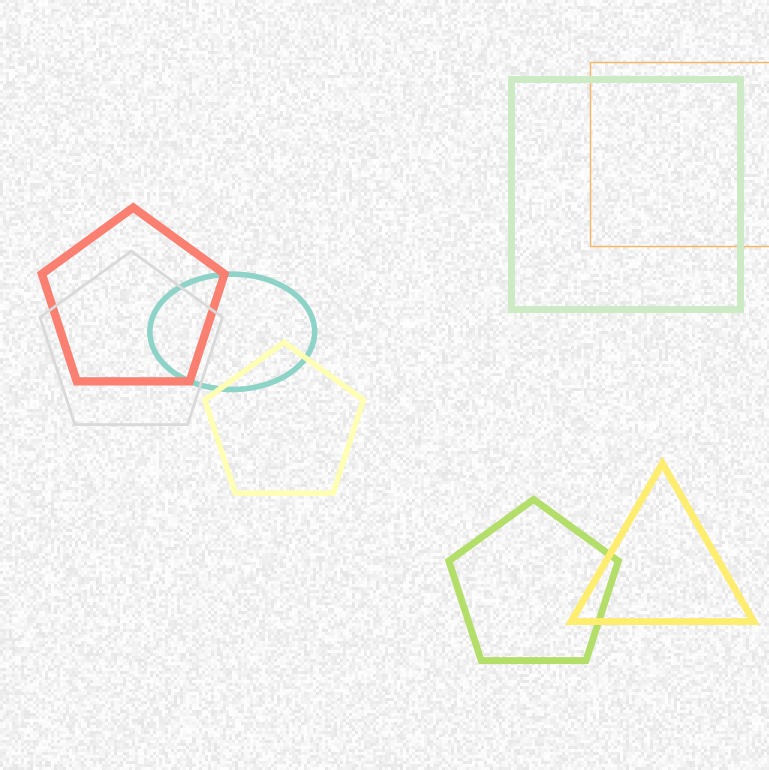[{"shape": "oval", "thickness": 2, "radius": 0.54, "center": [0.302, 0.569]}, {"shape": "pentagon", "thickness": 2, "radius": 0.54, "center": [0.369, 0.447]}, {"shape": "pentagon", "thickness": 3, "radius": 0.62, "center": [0.173, 0.606]}, {"shape": "square", "thickness": 0.5, "radius": 0.6, "center": [0.885, 0.8]}, {"shape": "pentagon", "thickness": 2.5, "radius": 0.58, "center": [0.693, 0.236]}, {"shape": "pentagon", "thickness": 1, "radius": 0.62, "center": [0.17, 0.549]}, {"shape": "square", "thickness": 2.5, "radius": 0.74, "center": [0.813, 0.748]}, {"shape": "triangle", "thickness": 2.5, "radius": 0.68, "center": [0.86, 0.261]}]